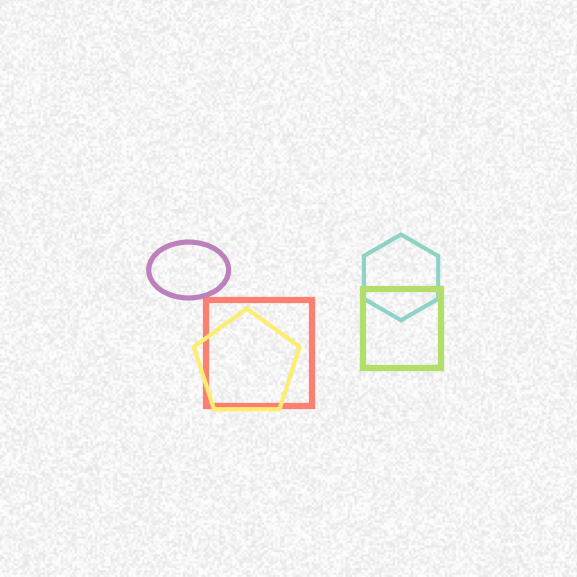[{"shape": "hexagon", "thickness": 2, "radius": 0.37, "center": [0.694, 0.519]}, {"shape": "square", "thickness": 3, "radius": 0.46, "center": [0.449, 0.387]}, {"shape": "square", "thickness": 3, "radius": 0.34, "center": [0.696, 0.43]}, {"shape": "oval", "thickness": 2.5, "radius": 0.35, "center": [0.327, 0.532]}, {"shape": "pentagon", "thickness": 2, "radius": 0.48, "center": [0.427, 0.369]}]